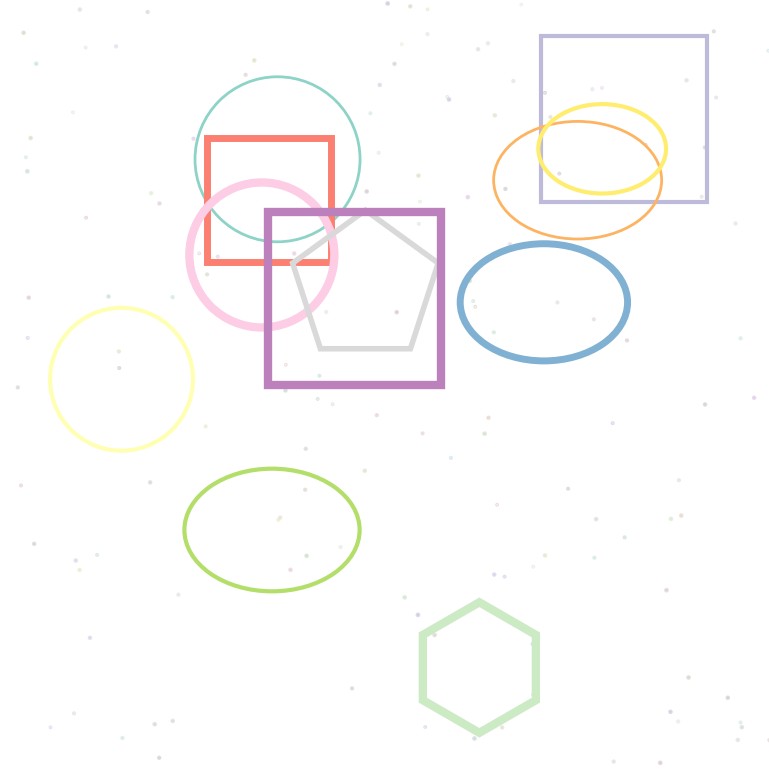[{"shape": "circle", "thickness": 1, "radius": 0.54, "center": [0.36, 0.793]}, {"shape": "circle", "thickness": 1.5, "radius": 0.46, "center": [0.158, 0.507]}, {"shape": "square", "thickness": 1.5, "radius": 0.54, "center": [0.81, 0.846]}, {"shape": "square", "thickness": 2.5, "radius": 0.4, "center": [0.35, 0.741]}, {"shape": "oval", "thickness": 2.5, "radius": 0.54, "center": [0.706, 0.607]}, {"shape": "oval", "thickness": 1, "radius": 0.55, "center": [0.75, 0.766]}, {"shape": "oval", "thickness": 1.5, "radius": 0.57, "center": [0.353, 0.312]}, {"shape": "circle", "thickness": 3, "radius": 0.47, "center": [0.34, 0.669]}, {"shape": "pentagon", "thickness": 2, "radius": 0.5, "center": [0.475, 0.628]}, {"shape": "square", "thickness": 3, "radius": 0.56, "center": [0.46, 0.612]}, {"shape": "hexagon", "thickness": 3, "radius": 0.42, "center": [0.623, 0.133]}, {"shape": "oval", "thickness": 1.5, "radius": 0.41, "center": [0.782, 0.807]}]